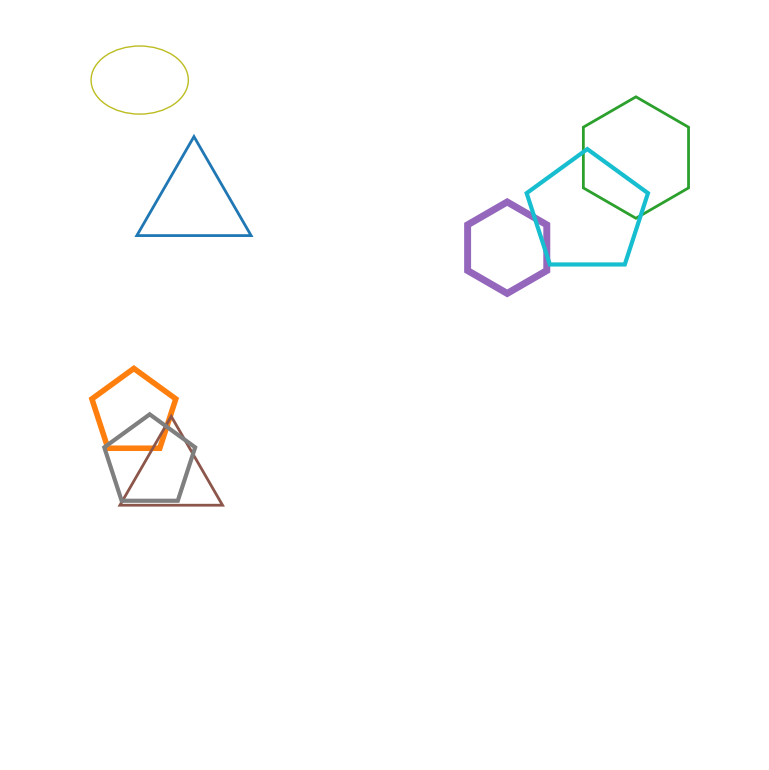[{"shape": "triangle", "thickness": 1, "radius": 0.43, "center": [0.252, 0.737]}, {"shape": "pentagon", "thickness": 2, "radius": 0.29, "center": [0.174, 0.464]}, {"shape": "hexagon", "thickness": 1, "radius": 0.39, "center": [0.826, 0.795]}, {"shape": "hexagon", "thickness": 2.5, "radius": 0.3, "center": [0.659, 0.678]}, {"shape": "triangle", "thickness": 1, "radius": 0.38, "center": [0.222, 0.382]}, {"shape": "pentagon", "thickness": 1.5, "radius": 0.31, "center": [0.194, 0.4]}, {"shape": "oval", "thickness": 0.5, "radius": 0.32, "center": [0.181, 0.896]}, {"shape": "pentagon", "thickness": 1.5, "radius": 0.41, "center": [0.763, 0.724]}]